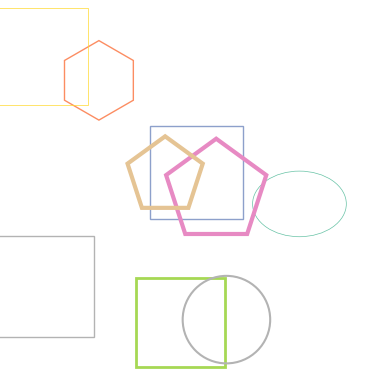[{"shape": "oval", "thickness": 0.5, "radius": 0.61, "center": [0.778, 0.47]}, {"shape": "hexagon", "thickness": 1, "radius": 0.52, "center": [0.257, 0.791]}, {"shape": "square", "thickness": 1, "radius": 0.6, "center": [0.51, 0.552]}, {"shape": "pentagon", "thickness": 3, "radius": 0.68, "center": [0.562, 0.503]}, {"shape": "square", "thickness": 2, "radius": 0.58, "center": [0.469, 0.162]}, {"shape": "square", "thickness": 0.5, "radius": 0.63, "center": [0.104, 0.853]}, {"shape": "pentagon", "thickness": 3, "radius": 0.51, "center": [0.429, 0.543]}, {"shape": "square", "thickness": 1, "radius": 0.65, "center": [0.113, 0.256]}, {"shape": "circle", "thickness": 1.5, "radius": 0.57, "center": [0.588, 0.17]}]